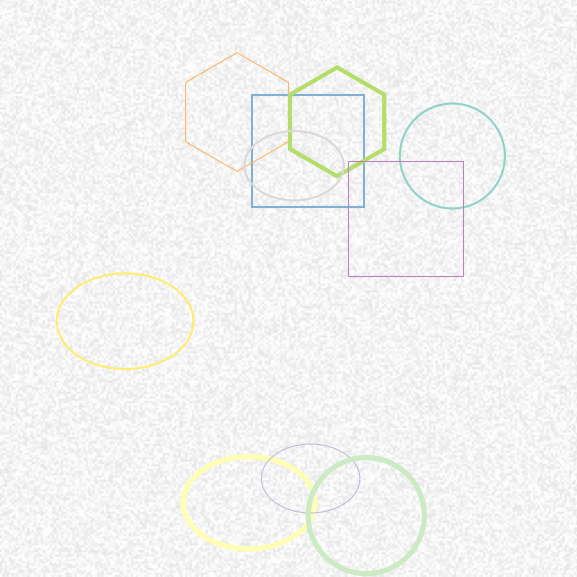[{"shape": "circle", "thickness": 1, "radius": 0.45, "center": [0.783, 0.729]}, {"shape": "oval", "thickness": 2.5, "radius": 0.57, "center": [0.431, 0.129]}, {"shape": "oval", "thickness": 0.5, "radius": 0.43, "center": [0.538, 0.171]}, {"shape": "square", "thickness": 1, "radius": 0.48, "center": [0.534, 0.737]}, {"shape": "hexagon", "thickness": 0.5, "radius": 0.51, "center": [0.41, 0.805]}, {"shape": "hexagon", "thickness": 2, "radius": 0.47, "center": [0.584, 0.788]}, {"shape": "oval", "thickness": 1, "radius": 0.43, "center": [0.509, 0.712]}, {"shape": "square", "thickness": 0.5, "radius": 0.5, "center": [0.703, 0.621]}, {"shape": "circle", "thickness": 2.5, "radius": 0.5, "center": [0.634, 0.106]}, {"shape": "oval", "thickness": 1, "radius": 0.59, "center": [0.217, 0.443]}]